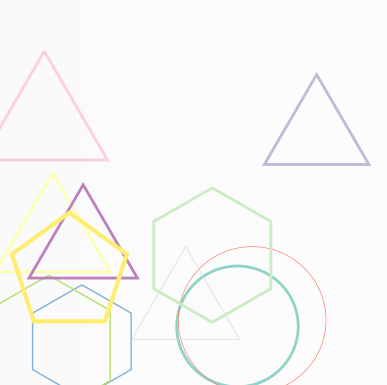[{"shape": "circle", "thickness": 2, "radius": 0.78, "center": [0.613, 0.152]}, {"shape": "triangle", "thickness": 2, "radius": 0.86, "center": [0.136, 0.379]}, {"shape": "triangle", "thickness": 2, "radius": 0.78, "center": [0.817, 0.651]}, {"shape": "circle", "thickness": 0.5, "radius": 0.95, "center": [0.651, 0.169]}, {"shape": "hexagon", "thickness": 1, "radius": 0.73, "center": [0.211, 0.113]}, {"shape": "hexagon", "thickness": 1, "radius": 0.91, "center": [0.126, 0.103]}, {"shape": "triangle", "thickness": 2, "radius": 0.94, "center": [0.114, 0.678]}, {"shape": "triangle", "thickness": 0.5, "radius": 0.8, "center": [0.479, 0.199]}, {"shape": "triangle", "thickness": 2, "radius": 0.81, "center": [0.215, 0.359]}, {"shape": "hexagon", "thickness": 2, "radius": 0.87, "center": [0.548, 0.337]}, {"shape": "pentagon", "thickness": 3, "radius": 0.78, "center": [0.179, 0.292]}]